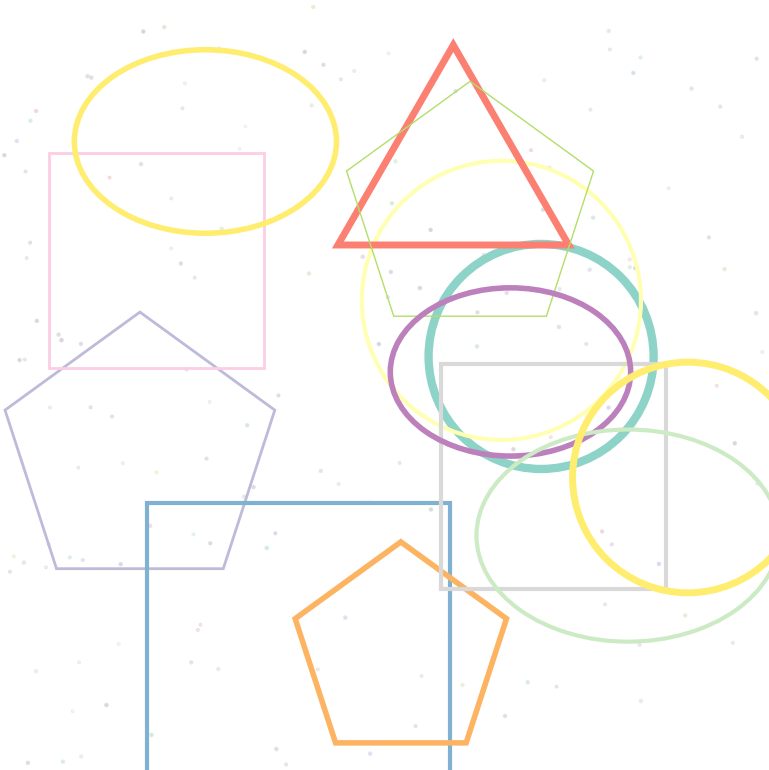[{"shape": "circle", "thickness": 3, "radius": 0.73, "center": [0.703, 0.537]}, {"shape": "circle", "thickness": 1.5, "radius": 0.91, "center": [0.651, 0.61]}, {"shape": "pentagon", "thickness": 1, "radius": 0.92, "center": [0.182, 0.41]}, {"shape": "triangle", "thickness": 2.5, "radius": 0.87, "center": [0.589, 0.768]}, {"shape": "square", "thickness": 1.5, "radius": 0.99, "center": [0.388, 0.15]}, {"shape": "pentagon", "thickness": 2, "radius": 0.72, "center": [0.521, 0.152]}, {"shape": "pentagon", "thickness": 0.5, "radius": 0.84, "center": [0.61, 0.726]}, {"shape": "square", "thickness": 1, "radius": 0.7, "center": [0.203, 0.661]}, {"shape": "square", "thickness": 1.5, "radius": 0.73, "center": [0.719, 0.381]}, {"shape": "oval", "thickness": 2, "radius": 0.78, "center": [0.663, 0.517]}, {"shape": "oval", "thickness": 1.5, "radius": 0.98, "center": [0.816, 0.304]}, {"shape": "oval", "thickness": 2, "radius": 0.85, "center": [0.267, 0.816]}, {"shape": "circle", "thickness": 2.5, "radius": 0.75, "center": [0.893, 0.38]}]